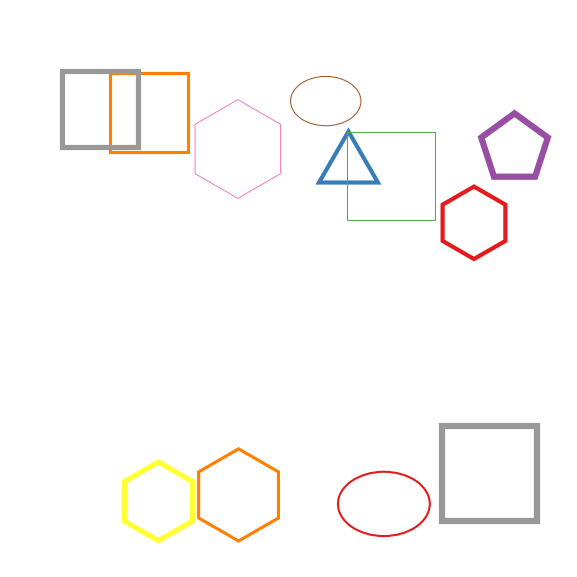[{"shape": "hexagon", "thickness": 2, "radius": 0.31, "center": [0.821, 0.613]}, {"shape": "oval", "thickness": 1, "radius": 0.4, "center": [0.665, 0.127]}, {"shape": "triangle", "thickness": 2, "radius": 0.29, "center": [0.603, 0.713]}, {"shape": "square", "thickness": 0.5, "radius": 0.38, "center": [0.676, 0.695]}, {"shape": "pentagon", "thickness": 3, "radius": 0.3, "center": [0.891, 0.742]}, {"shape": "square", "thickness": 1.5, "radius": 0.34, "center": [0.258, 0.804]}, {"shape": "hexagon", "thickness": 1.5, "radius": 0.4, "center": [0.413, 0.142]}, {"shape": "hexagon", "thickness": 2.5, "radius": 0.34, "center": [0.274, 0.131]}, {"shape": "oval", "thickness": 0.5, "radius": 0.3, "center": [0.564, 0.824]}, {"shape": "hexagon", "thickness": 0.5, "radius": 0.43, "center": [0.412, 0.741]}, {"shape": "square", "thickness": 3, "radius": 0.41, "center": [0.848, 0.179]}, {"shape": "square", "thickness": 2.5, "radius": 0.33, "center": [0.174, 0.81]}]